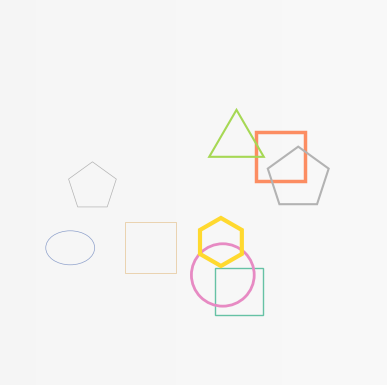[{"shape": "square", "thickness": 1, "radius": 0.31, "center": [0.618, 0.242]}, {"shape": "square", "thickness": 2.5, "radius": 0.32, "center": [0.723, 0.593]}, {"shape": "oval", "thickness": 0.5, "radius": 0.32, "center": [0.181, 0.356]}, {"shape": "circle", "thickness": 2, "radius": 0.41, "center": [0.575, 0.286]}, {"shape": "triangle", "thickness": 1.5, "radius": 0.41, "center": [0.61, 0.633]}, {"shape": "hexagon", "thickness": 3, "radius": 0.31, "center": [0.57, 0.371]}, {"shape": "square", "thickness": 0.5, "radius": 0.33, "center": [0.389, 0.357]}, {"shape": "pentagon", "thickness": 0.5, "radius": 0.32, "center": [0.239, 0.515]}, {"shape": "pentagon", "thickness": 1.5, "radius": 0.41, "center": [0.77, 0.536]}]